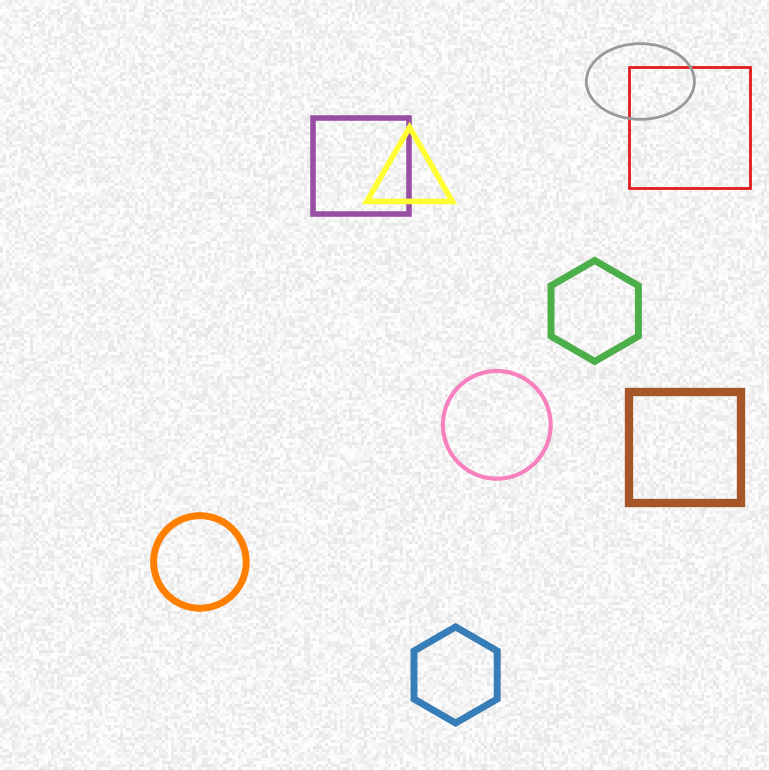[{"shape": "square", "thickness": 1, "radius": 0.39, "center": [0.896, 0.834]}, {"shape": "hexagon", "thickness": 2.5, "radius": 0.31, "center": [0.592, 0.123]}, {"shape": "hexagon", "thickness": 2.5, "radius": 0.33, "center": [0.772, 0.596]}, {"shape": "square", "thickness": 2, "radius": 0.31, "center": [0.469, 0.784]}, {"shape": "circle", "thickness": 2.5, "radius": 0.3, "center": [0.26, 0.27]}, {"shape": "triangle", "thickness": 2, "radius": 0.32, "center": [0.532, 0.77]}, {"shape": "square", "thickness": 3, "radius": 0.36, "center": [0.889, 0.419]}, {"shape": "circle", "thickness": 1.5, "radius": 0.35, "center": [0.645, 0.448]}, {"shape": "oval", "thickness": 1, "radius": 0.35, "center": [0.832, 0.894]}]